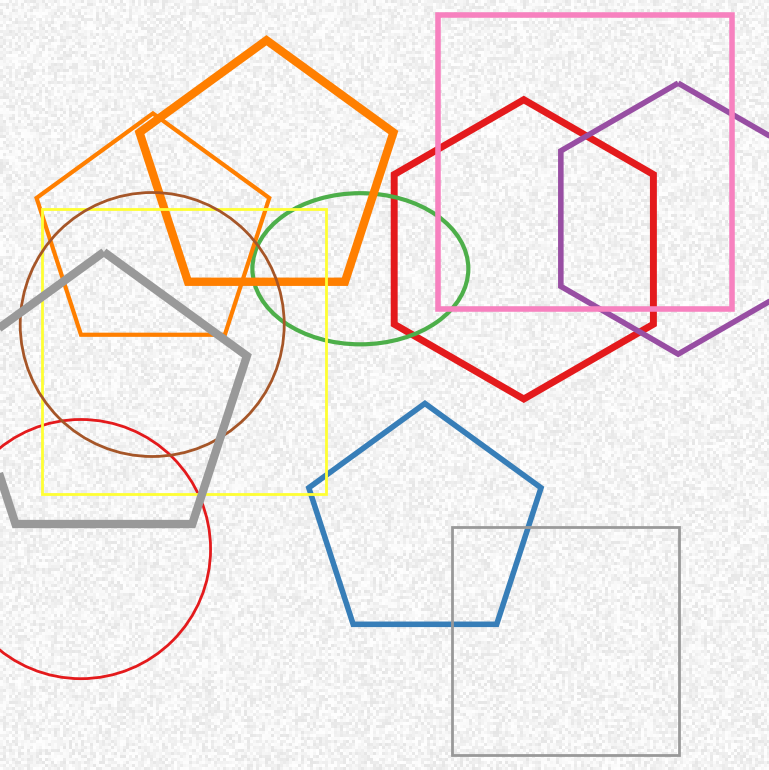[{"shape": "hexagon", "thickness": 2.5, "radius": 0.97, "center": [0.68, 0.676]}, {"shape": "circle", "thickness": 1, "radius": 0.84, "center": [0.105, 0.287]}, {"shape": "pentagon", "thickness": 2, "radius": 0.79, "center": [0.552, 0.317]}, {"shape": "oval", "thickness": 1.5, "radius": 0.7, "center": [0.468, 0.651]}, {"shape": "hexagon", "thickness": 2, "radius": 0.88, "center": [0.881, 0.716]}, {"shape": "pentagon", "thickness": 3, "radius": 0.87, "center": [0.346, 0.774]}, {"shape": "pentagon", "thickness": 1.5, "radius": 0.79, "center": [0.199, 0.694]}, {"shape": "square", "thickness": 1, "radius": 0.92, "center": [0.239, 0.543]}, {"shape": "circle", "thickness": 1, "radius": 0.86, "center": [0.198, 0.579]}, {"shape": "square", "thickness": 2, "radius": 0.95, "center": [0.76, 0.79]}, {"shape": "square", "thickness": 1, "radius": 0.74, "center": [0.734, 0.168]}, {"shape": "pentagon", "thickness": 3, "radius": 0.98, "center": [0.135, 0.477]}]